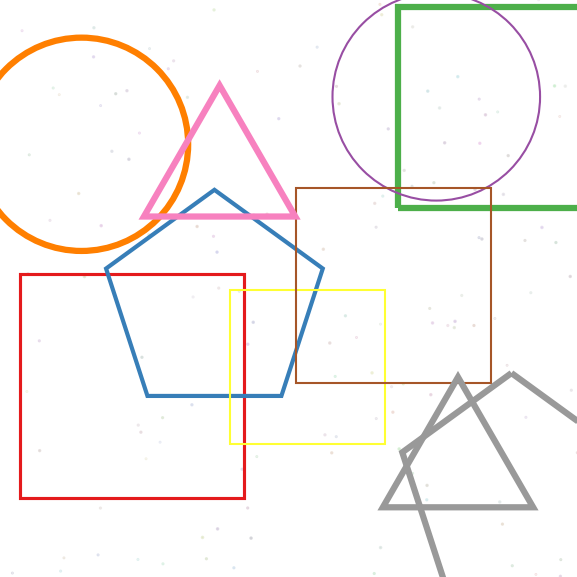[{"shape": "square", "thickness": 1.5, "radius": 0.97, "center": [0.229, 0.33]}, {"shape": "pentagon", "thickness": 2, "radius": 0.99, "center": [0.371, 0.473]}, {"shape": "square", "thickness": 3, "radius": 0.87, "center": [0.863, 0.813]}, {"shape": "circle", "thickness": 1, "radius": 0.9, "center": [0.755, 0.832]}, {"shape": "circle", "thickness": 3, "radius": 0.92, "center": [0.141, 0.749]}, {"shape": "square", "thickness": 1, "radius": 0.67, "center": [0.532, 0.364]}, {"shape": "square", "thickness": 1, "radius": 0.84, "center": [0.682, 0.504]}, {"shape": "triangle", "thickness": 3, "radius": 0.76, "center": [0.38, 0.7]}, {"shape": "triangle", "thickness": 3, "radius": 0.75, "center": [0.793, 0.196]}, {"shape": "pentagon", "thickness": 3, "radius": 0.99, "center": [0.886, 0.154]}]